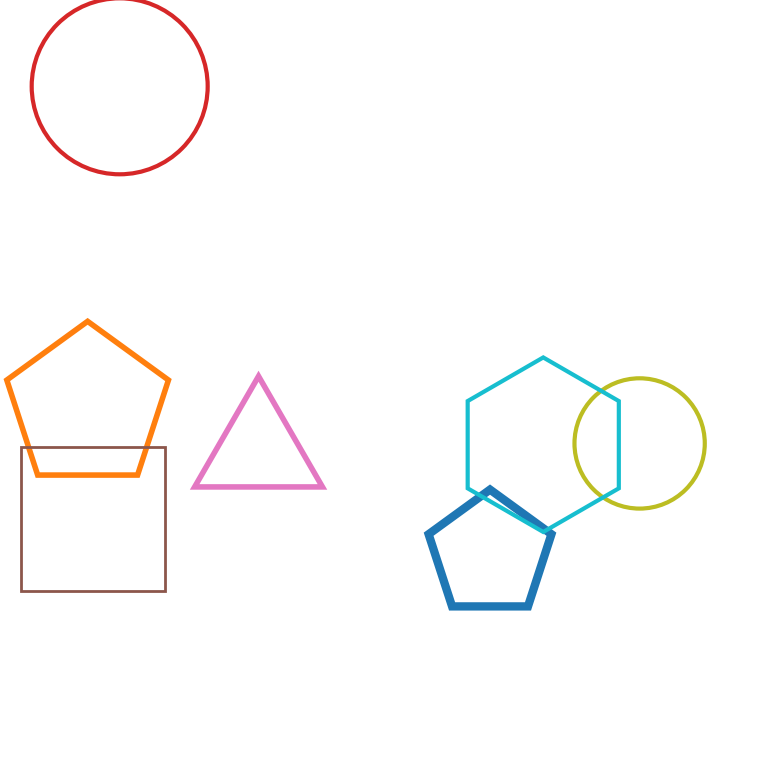[{"shape": "pentagon", "thickness": 3, "radius": 0.42, "center": [0.636, 0.28]}, {"shape": "pentagon", "thickness": 2, "radius": 0.55, "center": [0.114, 0.472]}, {"shape": "circle", "thickness": 1.5, "radius": 0.57, "center": [0.155, 0.888]}, {"shape": "square", "thickness": 1, "radius": 0.47, "center": [0.121, 0.326]}, {"shape": "triangle", "thickness": 2, "radius": 0.48, "center": [0.336, 0.416]}, {"shape": "circle", "thickness": 1.5, "radius": 0.42, "center": [0.831, 0.424]}, {"shape": "hexagon", "thickness": 1.5, "radius": 0.57, "center": [0.706, 0.422]}]